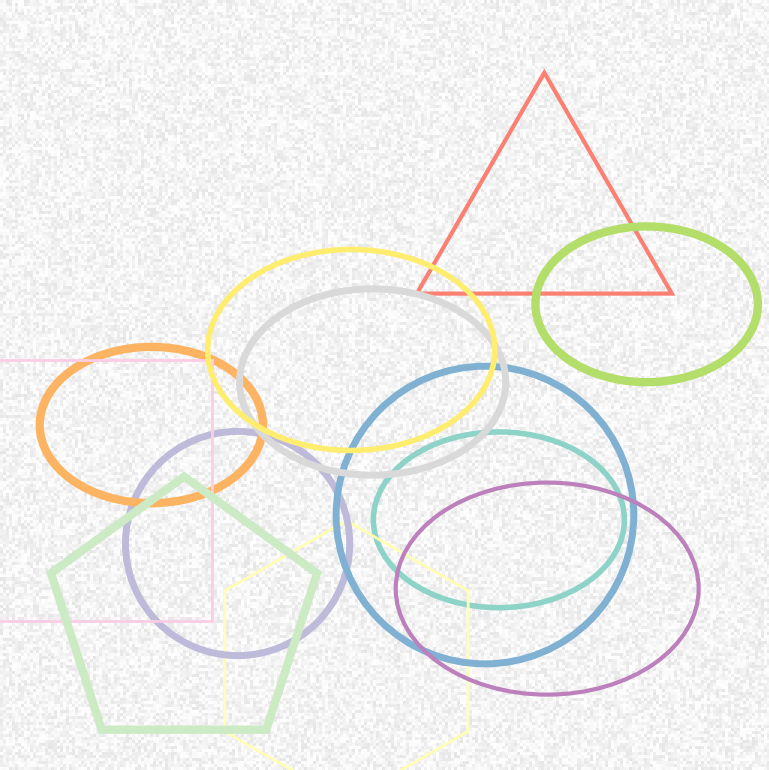[{"shape": "oval", "thickness": 2, "radius": 0.82, "center": [0.648, 0.325]}, {"shape": "hexagon", "thickness": 1, "radius": 0.91, "center": [0.45, 0.141]}, {"shape": "circle", "thickness": 2.5, "radius": 0.73, "center": [0.309, 0.294]}, {"shape": "triangle", "thickness": 1.5, "radius": 0.96, "center": [0.707, 0.714]}, {"shape": "circle", "thickness": 2.5, "radius": 0.97, "center": [0.63, 0.331]}, {"shape": "oval", "thickness": 3, "radius": 0.72, "center": [0.197, 0.448]}, {"shape": "oval", "thickness": 3, "radius": 0.72, "center": [0.84, 0.605]}, {"shape": "square", "thickness": 1, "radius": 0.85, "center": [0.106, 0.363]}, {"shape": "oval", "thickness": 2.5, "radius": 0.86, "center": [0.484, 0.504]}, {"shape": "oval", "thickness": 1.5, "radius": 0.98, "center": [0.711, 0.236]}, {"shape": "pentagon", "thickness": 3, "radius": 0.91, "center": [0.239, 0.199]}, {"shape": "oval", "thickness": 2, "radius": 0.93, "center": [0.456, 0.546]}]